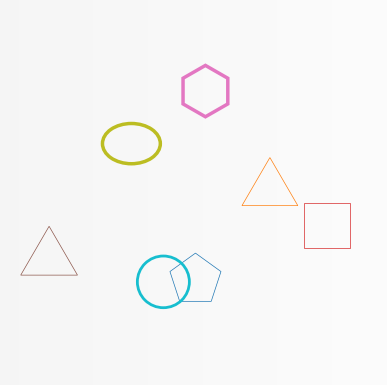[{"shape": "pentagon", "thickness": 0.5, "radius": 0.35, "center": [0.504, 0.273]}, {"shape": "triangle", "thickness": 0.5, "radius": 0.42, "center": [0.697, 0.508]}, {"shape": "square", "thickness": 0.5, "radius": 0.29, "center": [0.844, 0.414]}, {"shape": "triangle", "thickness": 0.5, "radius": 0.42, "center": [0.127, 0.328]}, {"shape": "hexagon", "thickness": 2.5, "radius": 0.33, "center": [0.53, 0.763]}, {"shape": "oval", "thickness": 2.5, "radius": 0.37, "center": [0.339, 0.627]}, {"shape": "circle", "thickness": 2, "radius": 0.34, "center": [0.422, 0.268]}]